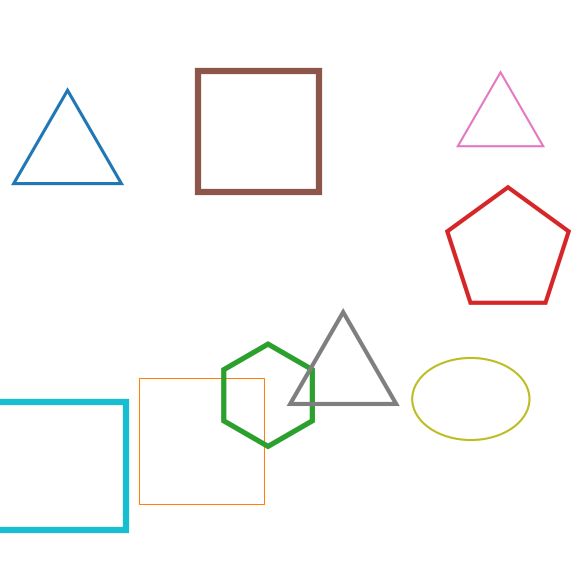[{"shape": "triangle", "thickness": 1.5, "radius": 0.54, "center": [0.117, 0.735]}, {"shape": "square", "thickness": 0.5, "radius": 0.54, "center": [0.349, 0.236]}, {"shape": "hexagon", "thickness": 2.5, "radius": 0.44, "center": [0.464, 0.315]}, {"shape": "pentagon", "thickness": 2, "radius": 0.55, "center": [0.88, 0.564]}, {"shape": "square", "thickness": 3, "radius": 0.52, "center": [0.447, 0.772]}, {"shape": "triangle", "thickness": 1, "radius": 0.43, "center": [0.867, 0.789]}, {"shape": "triangle", "thickness": 2, "radius": 0.53, "center": [0.594, 0.353]}, {"shape": "oval", "thickness": 1, "radius": 0.51, "center": [0.815, 0.308]}, {"shape": "square", "thickness": 3, "radius": 0.56, "center": [0.107, 0.193]}]